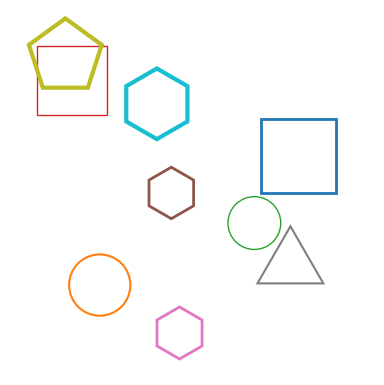[{"shape": "square", "thickness": 2, "radius": 0.48, "center": [0.776, 0.594]}, {"shape": "circle", "thickness": 1.5, "radius": 0.4, "center": [0.259, 0.26]}, {"shape": "circle", "thickness": 1, "radius": 0.34, "center": [0.661, 0.421]}, {"shape": "square", "thickness": 1, "radius": 0.45, "center": [0.188, 0.791]}, {"shape": "hexagon", "thickness": 2, "radius": 0.33, "center": [0.445, 0.499]}, {"shape": "hexagon", "thickness": 2, "radius": 0.34, "center": [0.466, 0.135]}, {"shape": "triangle", "thickness": 1.5, "radius": 0.49, "center": [0.754, 0.313]}, {"shape": "pentagon", "thickness": 3, "radius": 0.5, "center": [0.17, 0.853]}, {"shape": "hexagon", "thickness": 3, "radius": 0.46, "center": [0.407, 0.73]}]